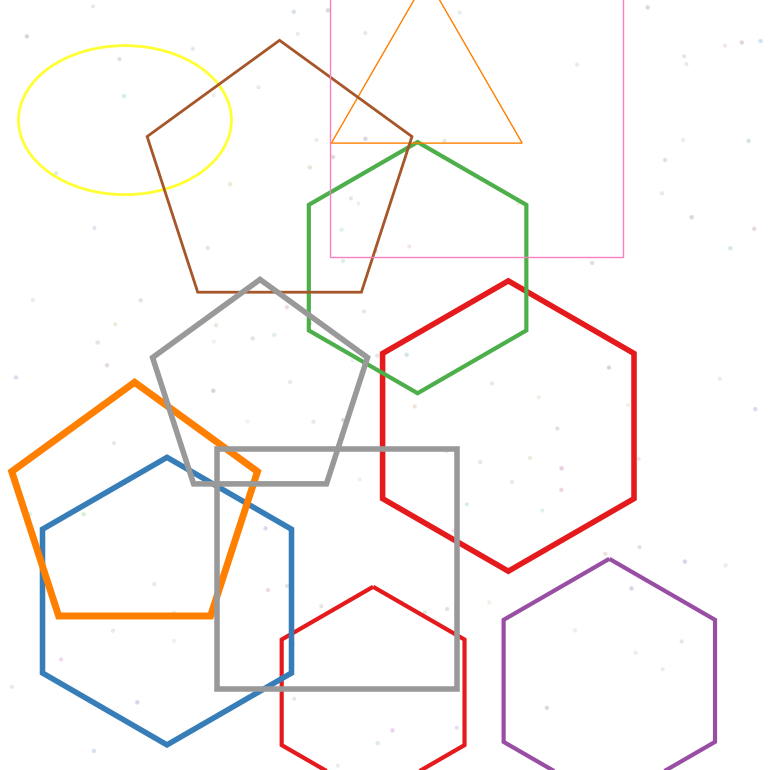[{"shape": "hexagon", "thickness": 2, "radius": 0.94, "center": [0.66, 0.447]}, {"shape": "hexagon", "thickness": 1.5, "radius": 0.69, "center": [0.485, 0.101]}, {"shape": "hexagon", "thickness": 2, "radius": 0.93, "center": [0.217, 0.219]}, {"shape": "hexagon", "thickness": 1.5, "radius": 0.82, "center": [0.542, 0.652]}, {"shape": "hexagon", "thickness": 1.5, "radius": 0.79, "center": [0.791, 0.116]}, {"shape": "triangle", "thickness": 0.5, "radius": 0.72, "center": [0.554, 0.886]}, {"shape": "pentagon", "thickness": 2.5, "radius": 0.84, "center": [0.175, 0.336]}, {"shape": "oval", "thickness": 1, "radius": 0.69, "center": [0.162, 0.844]}, {"shape": "pentagon", "thickness": 1, "radius": 0.9, "center": [0.363, 0.767]}, {"shape": "square", "thickness": 0.5, "radius": 0.95, "center": [0.619, 0.856]}, {"shape": "square", "thickness": 2, "radius": 0.78, "center": [0.438, 0.261]}, {"shape": "pentagon", "thickness": 2, "radius": 0.73, "center": [0.338, 0.49]}]